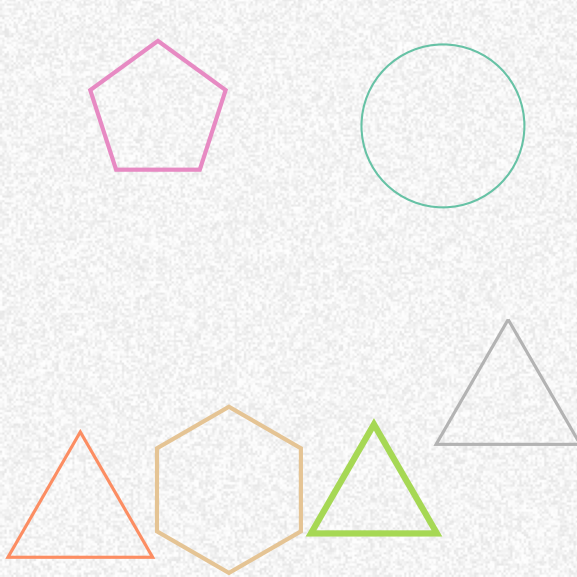[{"shape": "circle", "thickness": 1, "radius": 0.71, "center": [0.767, 0.781]}, {"shape": "triangle", "thickness": 1.5, "radius": 0.72, "center": [0.139, 0.107]}, {"shape": "pentagon", "thickness": 2, "radius": 0.62, "center": [0.273, 0.805]}, {"shape": "triangle", "thickness": 3, "radius": 0.63, "center": [0.648, 0.138]}, {"shape": "hexagon", "thickness": 2, "radius": 0.72, "center": [0.396, 0.151]}, {"shape": "triangle", "thickness": 1.5, "radius": 0.72, "center": [0.88, 0.302]}]